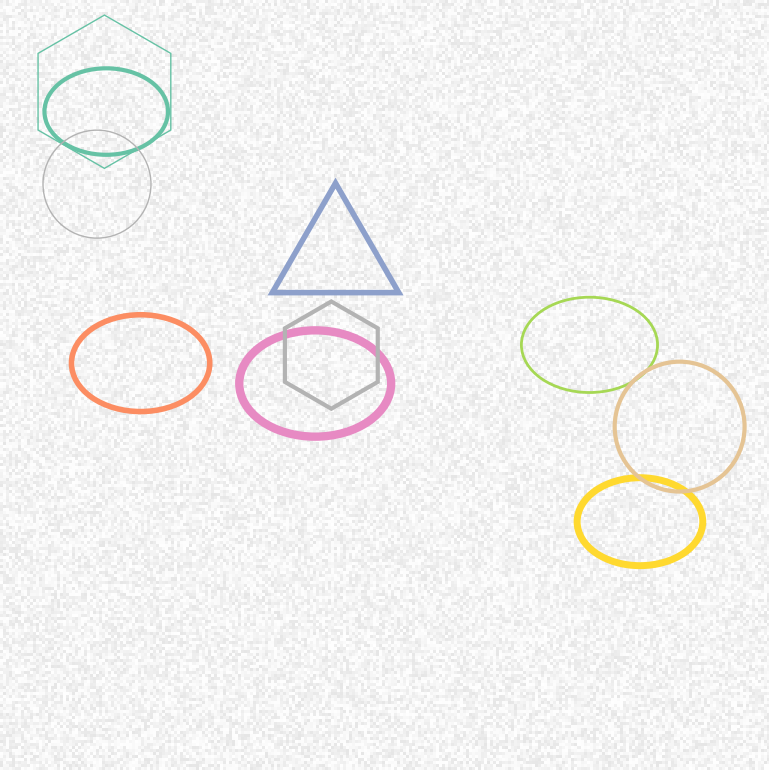[{"shape": "oval", "thickness": 1.5, "radius": 0.4, "center": [0.138, 0.855]}, {"shape": "hexagon", "thickness": 0.5, "radius": 0.5, "center": [0.136, 0.881]}, {"shape": "oval", "thickness": 2, "radius": 0.45, "center": [0.183, 0.528]}, {"shape": "triangle", "thickness": 2, "radius": 0.47, "center": [0.436, 0.667]}, {"shape": "oval", "thickness": 3, "radius": 0.49, "center": [0.409, 0.502]}, {"shape": "oval", "thickness": 1, "radius": 0.44, "center": [0.766, 0.552]}, {"shape": "oval", "thickness": 2.5, "radius": 0.41, "center": [0.831, 0.322]}, {"shape": "circle", "thickness": 1.5, "radius": 0.42, "center": [0.883, 0.446]}, {"shape": "circle", "thickness": 0.5, "radius": 0.35, "center": [0.126, 0.761]}, {"shape": "hexagon", "thickness": 1.5, "radius": 0.35, "center": [0.43, 0.539]}]